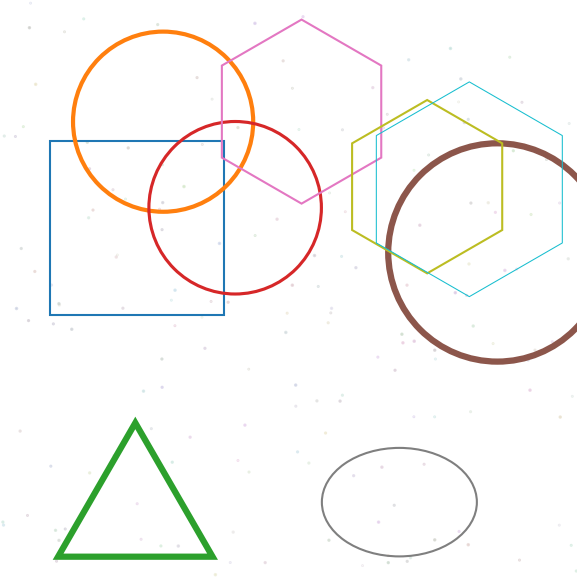[{"shape": "square", "thickness": 1, "radius": 0.75, "center": [0.237, 0.604]}, {"shape": "circle", "thickness": 2, "radius": 0.78, "center": [0.282, 0.788]}, {"shape": "triangle", "thickness": 3, "radius": 0.77, "center": [0.234, 0.112]}, {"shape": "circle", "thickness": 1.5, "radius": 0.75, "center": [0.407, 0.639]}, {"shape": "circle", "thickness": 3, "radius": 0.95, "center": [0.861, 0.562]}, {"shape": "hexagon", "thickness": 1, "radius": 0.8, "center": [0.522, 0.806]}, {"shape": "oval", "thickness": 1, "radius": 0.67, "center": [0.692, 0.13]}, {"shape": "hexagon", "thickness": 1, "radius": 0.75, "center": [0.74, 0.676]}, {"shape": "hexagon", "thickness": 0.5, "radius": 0.93, "center": [0.813, 0.671]}]